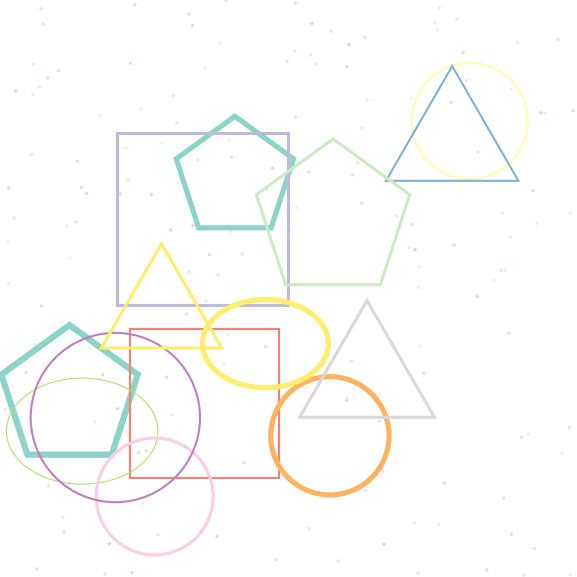[{"shape": "pentagon", "thickness": 3, "radius": 0.62, "center": [0.12, 0.312]}, {"shape": "pentagon", "thickness": 2.5, "radius": 0.53, "center": [0.407, 0.691]}, {"shape": "circle", "thickness": 1, "radius": 0.5, "center": [0.813, 0.79]}, {"shape": "square", "thickness": 1.5, "radius": 0.74, "center": [0.351, 0.619]}, {"shape": "square", "thickness": 1, "radius": 0.65, "center": [0.354, 0.3]}, {"shape": "triangle", "thickness": 1, "radius": 0.66, "center": [0.783, 0.752]}, {"shape": "circle", "thickness": 2.5, "radius": 0.51, "center": [0.571, 0.245]}, {"shape": "oval", "thickness": 0.5, "radius": 0.66, "center": [0.142, 0.253]}, {"shape": "circle", "thickness": 1.5, "radius": 0.51, "center": [0.268, 0.139]}, {"shape": "triangle", "thickness": 1.5, "radius": 0.67, "center": [0.636, 0.344]}, {"shape": "circle", "thickness": 1, "radius": 0.73, "center": [0.2, 0.276]}, {"shape": "pentagon", "thickness": 1.5, "radius": 0.7, "center": [0.577, 0.619]}, {"shape": "triangle", "thickness": 1.5, "radius": 0.6, "center": [0.28, 0.457]}, {"shape": "oval", "thickness": 2.5, "radius": 0.54, "center": [0.46, 0.404]}]